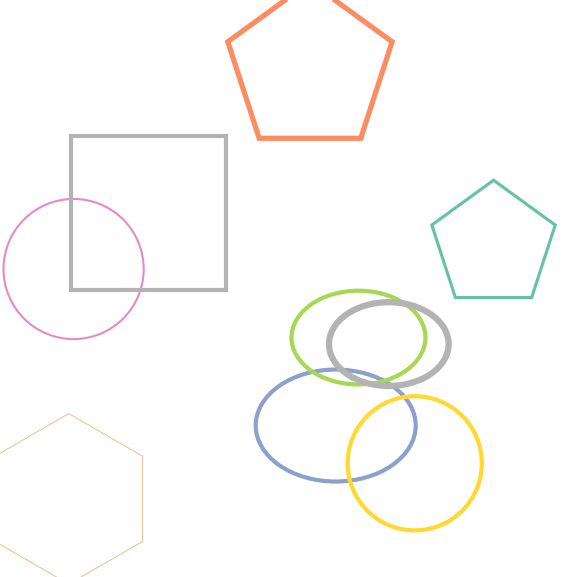[{"shape": "pentagon", "thickness": 1.5, "radius": 0.56, "center": [0.855, 0.575]}, {"shape": "pentagon", "thickness": 2.5, "radius": 0.75, "center": [0.537, 0.881]}, {"shape": "oval", "thickness": 2, "radius": 0.69, "center": [0.581, 0.262]}, {"shape": "circle", "thickness": 1, "radius": 0.61, "center": [0.127, 0.533]}, {"shape": "oval", "thickness": 2, "radius": 0.58, "center": [0.621, 0.415]}, {"shape": "circle", "thickness": 2, "radius": 0.58, "center": [0.718, 0.197]}, {"shape": "hexagon", "thickness": 0.5, "radius": 0.74, "center": [0.119, 0.135]}, {"shape": "oval", "thickness": 3, "radius": 0.52, "center": [0.673, 0.403]}, {"shape": "square", "thickness": 2, "radius": 0.67, "center": [0.257, 0.631]}]